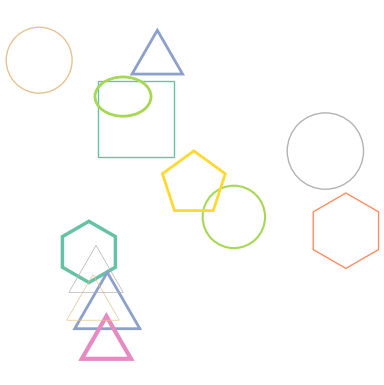[{"shape": "square", "thickness": 1, "radius": 0.49, "center": [0.354, 0.69]}, {"shape": "hexagon", "thickness": 2.5, "radius": 0.4, "center": [0.231, 0.346]}, {"shape": "hexagon", "thickness": 1, "radius": 0.49, "center": [0.898, 0.401]}, {"shape": "triangle", "thickness": 2, "radius": 0.49, "center": [0.279, 0.195]}, {"shape": "triangle", "thickness": 2, "radius": 0.38, "center": [0.409, 0.846]}, {"shape": "triangle", "thickness": 3, "radius": 0.37, "center": [0.276, 0.105]}, {"shape": "oval", "thickness": 2, "radius": 0.36, "center": [0.32, 0.749]}, {"shape": "circle", "thickness": 1.5, "radius": 0.41, "center": [0.607, 0.437]}, {"shape": "pentagon", "thickness": 2, "radius": 0.43, "center": [0.504, 0.522]}, {"shape": "triangle", "thickness": 0.5, "radius": 0.4, "center": [0.242, 0.208]}, {"shape": "circle", "thickness": 1, "radius": 0.43, "center": [0.102, 0.844]}, {"shape": "triangle", "thickness": 0.5, "radius": 0.41, "center": [0.249, 0.281]}, {"shape": "circle", "thickness": 1, "radius": 0.5, "center": [0.845, 0.608]}]